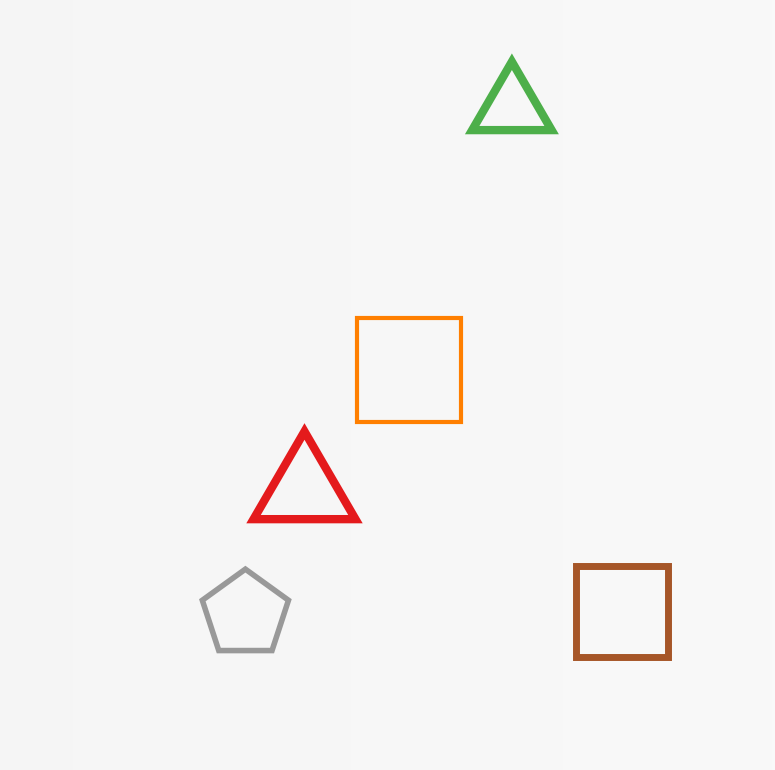[{"shape": "triangle", "thickness": 3, "radius": 0.38, "center": [0.393, 0.364]}, {"shape": "triangle", "thickness": 3, "radius": 0.3, "center": [0.661, 0.861]}, {"shape": "square", "thickness": 1.5, "radius": 0.34, "center": [0.528, 0.52]}, {"shape": "square", "thickness": 2.5, "radius": 0.3, "center": [0.802, 0.206]}, {"shape": "pentagon", "thickness": 2, "radius": 0.29, "center": [0.317, 0.202]}]